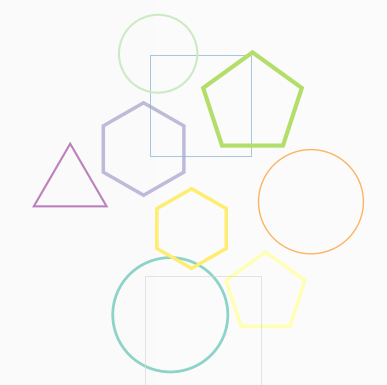[{"shape": "circle", "thickness": 2, "radius": 0.74, "center": [0.439, 0.182]}, {"shape": "pentagon", "thickness": 2.5, "radius": 0.53, "center": [0.685, 0.239]}, {"shape": "hexagon", "thickness": 2.5, "radius": 0.6, "center": [0.371, 0.613]}, {"shape": "square", "thickness": 0.5, "radius": 0.65, "center": [0.518, 0.727]}, {"shape": "circle", "thickness": 1, "radius": 0.68, "center": [0.802, 0.476]}, {"shape": "pentagon", "thickness": 3, "radius": 0.67, "center": [0.652, 0.73]}, {"shape": "square", "thickness": 0.5, "radius": 0.75, "center": [0.524, 0.135]}, {"shape": "triangle", "thickness": 1.5, "radius": 0.54, "center": [0.181, 0.518]}, {"shape": "circle", "thickness": 1.5, "radius": 0.51, "center": [0.408, 0.86]}, {"shape": "hexagon", "thickness": 2.5, "radius": 0.52, "center": [0.494, 0.406]}]